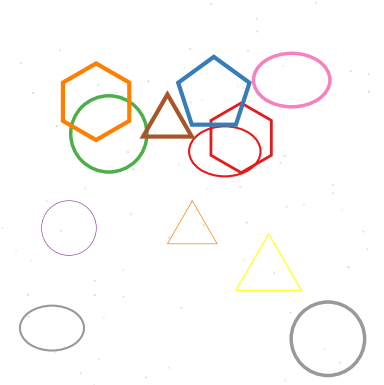[{"shape": "oval", "thickness": 1.5, "radius": 0.46, "center": [0.584, 0.607]}, {"shape": "hexagon", "thickness": 2, "radius": 0.45, "center": [0.626, 0.642]}, {"shape": "pentagon", "thickness": 3, "radius": 0.49, "center": [0.555, 0.755]}, {"shape": "circle", "thickness": 2.5, "radius": 0.5, "center": [0.283, 0.652]}, {"shape": "circle", "thickness": 0.5, "radius": 0.36, "center": [0.179, 0.408]}, {"shape": "triangle", "thickness": 0.5, "radius": 0.37, "center": [0.499, 0.404]}, {"shape": "hexagon", "thickness": 3, "radius": 0.5, "center": [0.25, 0.736]}, {"shape": "triangle", "thickness": 1, "radius": 0.49, "center": [0.698, 0.295]}, {"shape": "triangle", "thickness": 3, "radius": 0.37, "center": [0.435, 0.682]}, {"shape": "oval", "thickness": 2.5, "radius": 0.5, "center": [0.758, 0.792]}, {"shape": "oval", "thickness": 1.5, "radius": 0.42, "center": [0.135, 0.148]}, {"shape": "circle", "thickness": 2.5, "radius": 0.48, "center": [0.852, 0.12]}]